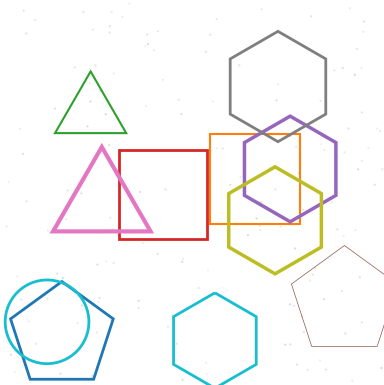[{"shape": "pentagon", "thickness": 2, "radius": 0.7, "center": [0.161, 0.128]}, {"shape": "square", "thickness": 1.5, "radius": 0.59, "center": [0.663, 0.535]}, {"shape": "triangle", "thickness": 1.5, "radius": 0.53, "center": [0.235, 0.708]}, {"shape": "square", "thickness": 2, "radius": 0.58, "center": [0.423, 0.495]}, {"shape": "hexagon", "thickness": 2.5, "radius": 0.69, "center": [0.754, 0.561]}, {"shape": "pentagon", "thickness": 0.5, "radius": 0.72, "center": [0.895, 0.218]}, {"shape": "triangle", "thickness": 3, "radius": 0.73, "center": [0.264, 0.472]}, {"shape": "hexagon", "thickness": 2, "radius": 0.72, "center": [0.722, 0.775]}, {"shape": "hexagon", "thickness": 2.5, "radius": 0.69, "center": [0.714, 0.428]}, {"shape": "circle", "thickness": 2, "radius": 0.54, "center": [0.122, 0.164]}, {"shape": "hexagon", "thickness": 2, "radius": 0.62, "center": [0.558, 0.116]}]